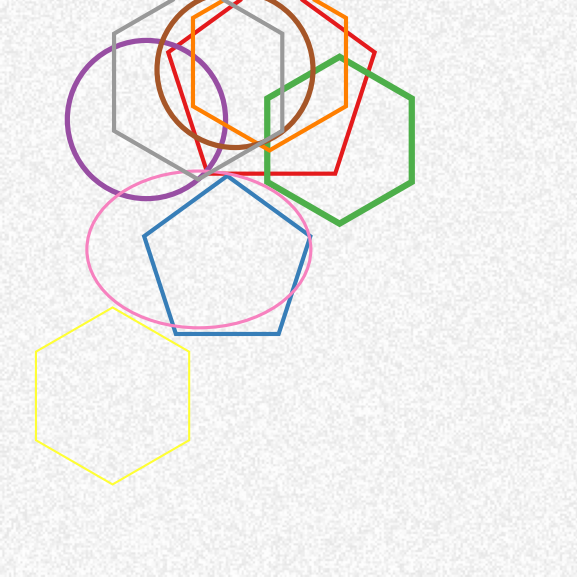[{"shape": "pentagon", "thickness": 2, "radius": 0.94, "center": [0.47, 0.85]}, {"shape": "pentagon", "thickness": 2, "radius": 0.76, "center": [0.394, 0.543]}, {"shape": "hexagon", "thickness": 3, "radius": 0.72, "center": [0.588, 0.756]}, {"shape": "circle", "thickness": 2.5, "radius": 0.68, "center": [0.254, 0.792]}, {"shape": "hexagon", "thickness": 2, "radius": 0.76, "center": [0.467, 0.892]}, {"shape": "hexagon", "thickness": 1, "radius": 0.77, "center": [0.195, 0.314]}, {"shape": "circle", "thickness": 2.5, "radius": 0.68, "center": [0.407, 0.879]}, {"shape": "oval", "thickness": 1.5, "radius": 0.97, "center": [0.344, 0.567]}, {"shape": "hexagon", "thickness": 2, "radius": 0.84, "center": [0.343, 0.857]}]